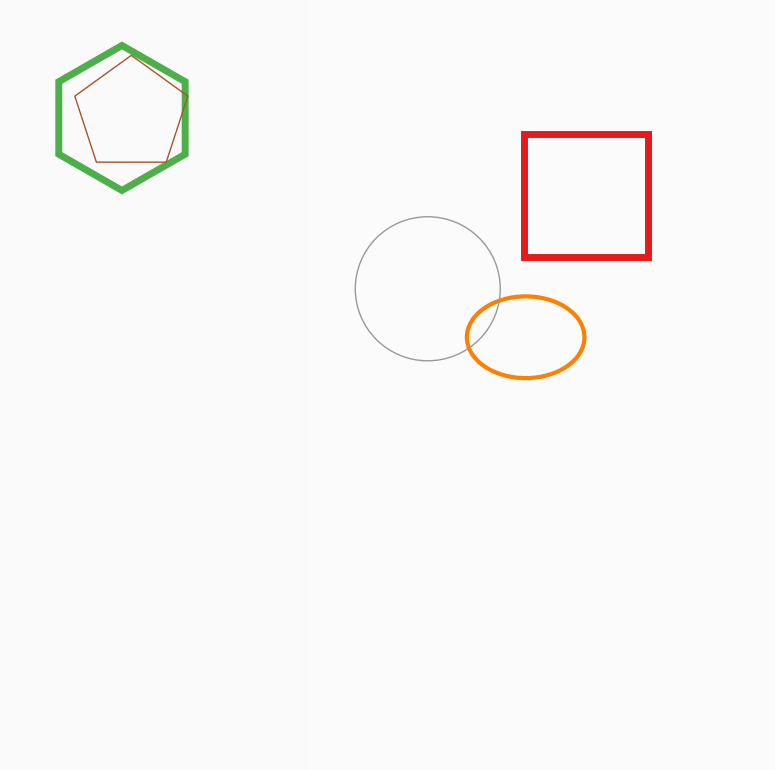[{"shape": "square", "thickness": 2.5, "radius": 0.4, "center": [0.756, 0.746]}, {"shape": "hexagon", "thickness": 2.5, "radius": 0.47, "center": [0.157, 0.847]}, {"shape": "oval", "thickness": 1.5, "radius": 0.38, "center": [0.678, 0.562]}, {"shape": "pentagon", "thickness": 0.5, "radius": 0.38, "center": [0.169, 0.851]}, {"shape": "circle", "thickness": 0.5, "radius": 0.47, "center": [0.552, 0.625]}]